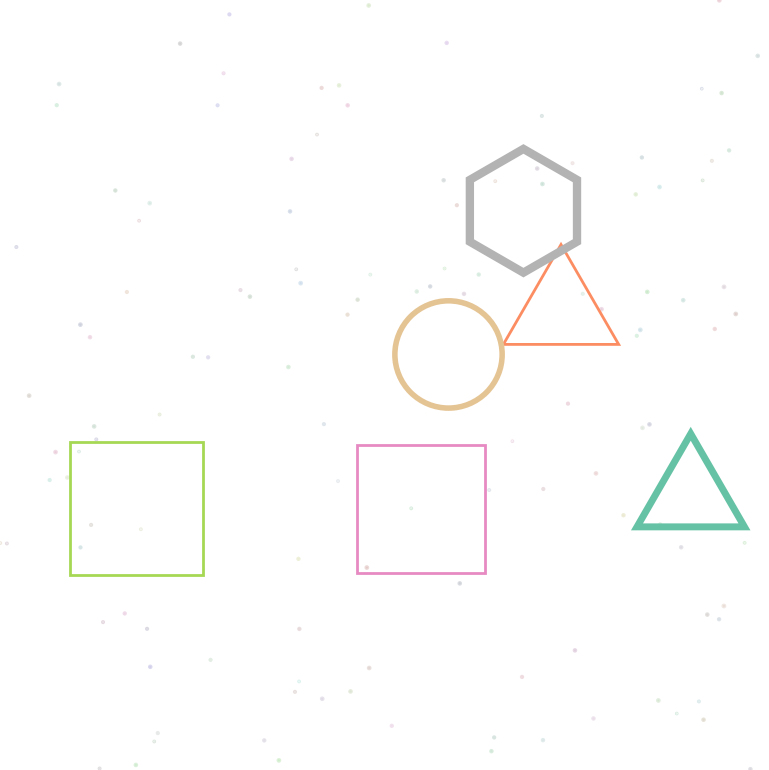[{"shape": "triangle", "thickness": 2.5, "radius": 0.4, "center": [0.897, 0.356]}, {"shape": "triangle", "thickness": 1, "radius": 0.43, "center": [0.729, 0.596]}, {"shape": "square", "thickness": 1, "radius": 0.42, "center": [0.546, 0.339]}, {"shape": "square", "thickness": 1, "radius": 0.43, "center": [0.177, 0.339]}, {"shape": "circle", "thickness": 2, "radius": 0.35, "center": [0.582, 0.54]}, {"shape": "hexagon", "thickness": 3, "radius": 0.4, "center": [0.68, 0.726]}]